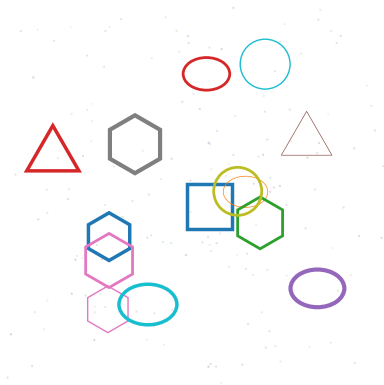[{"shape": "square", "thickness": 2.5, "radius": 0.3, "center": [0.544, 0.464]}, {"shape": "hexagon", "thickness": 2.5, "radius": 0.31, "center": [0.283, 0.385]}, {"shape": "oval", "thickness": 0.5, "radius": 0.29, "center": [0.638, 0.502]}, {"shape": "hexagon", "thickness": 2, "radius": 0.34, "center": [0.676, 0.421]}, {"shape": "oval", "thickness": 2, "radius": 0.3, "center": [0.536, 0.808]}, {"shape": "triangle", "thickness": 2.5, "radius": 0.39, "center": [0.137, 0.595]}, {"shape": "oval", "thickness": 3, "radius": 0.35, "center": [0.824, 0.251]}, {"shape": "triangle", "thickness": 0.5, "radius": 0.38, "center": [0.796, 0.635]}, {"shape": "hexagon", "thickness": 2, "radius": 0.35, "center": [0.283, 0.323]}, {"shape": "hexagon", "thickness": 1, "radius": 0.3, "center": [0.28, 0.197]}, {"shape": "hexagon", "thickness": 3, "radius": 0.38, "center": [0.351, 0.625]}, {"shape": "circle", "thickness": 2, "radius": 0.31, "center": [0.617, 0.503]}, {"shape": "oval", "thickness": 2.5, "radius": 0.38, "center": [0.384, 0.209]}, {"shape": "circle", "thickness": 1, "radius": 0.32, "center": [0.689, 0.833]}]